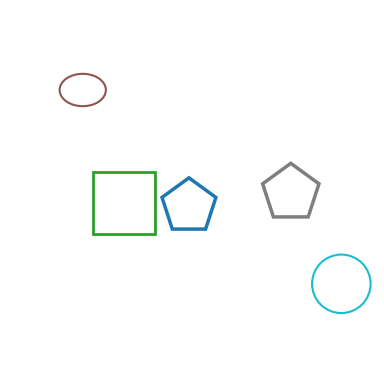[{"shape": "pentagon", "thickness": 2.5, "radius": 0.37, "center": [0.491, 0.464]}, {"shape": "square", "thickness": 2, "radius": 0.4, "center": [0.322, 0.473]}, {"shape": "oval", "thickness": 1.5, "radius": 0.3, "center": [0.215, 0.766]}, {"shape": "pentagon", "thickness": 2.5, "radius": 0.38, "center": [0.755, 0.499]}, {"shape": "circle", "thickness": 1.5, "radius": 0.38, "center": [0.887, 0.263]}]